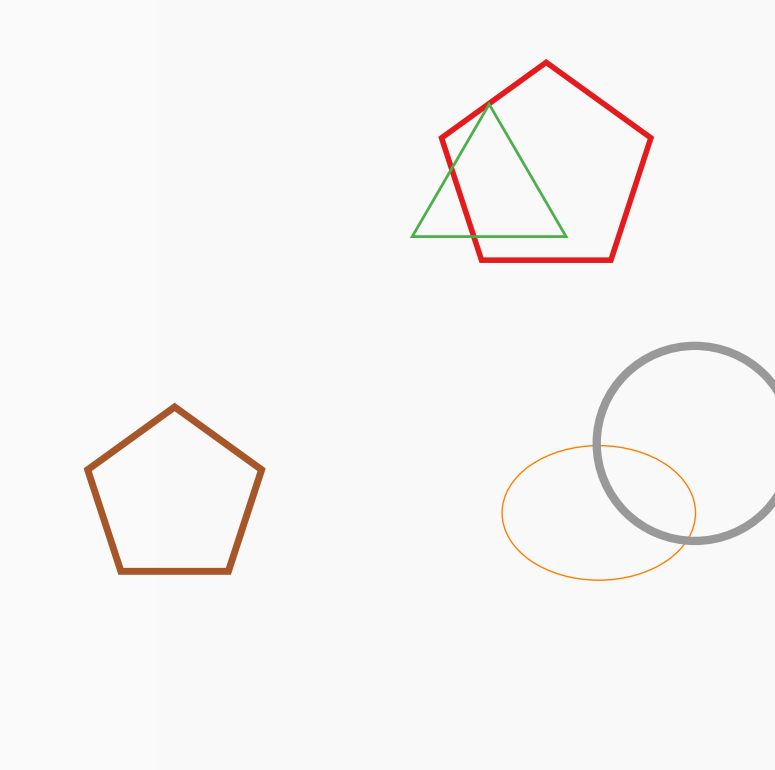[{"shape": "pentagon", "thickness": 2, "radius": 0.71, "center": [0.705, 0.777]}, {"shape": "triangle", "thickness": 1, "radius": 0.57, "center": [0.631, 0.75]}, {"shape": "oval", "thickness": 0.5, "radius": 0.62, "center": [0.773, 0.334]}, {"shape": "pentagon", "thickness": 2.5, "radius": 0.59, "center": [0.225, 0.353]}, {"shape": "circle", "thickness": 3, "radius": 0.63, "center": [0.897, 0.424]}]